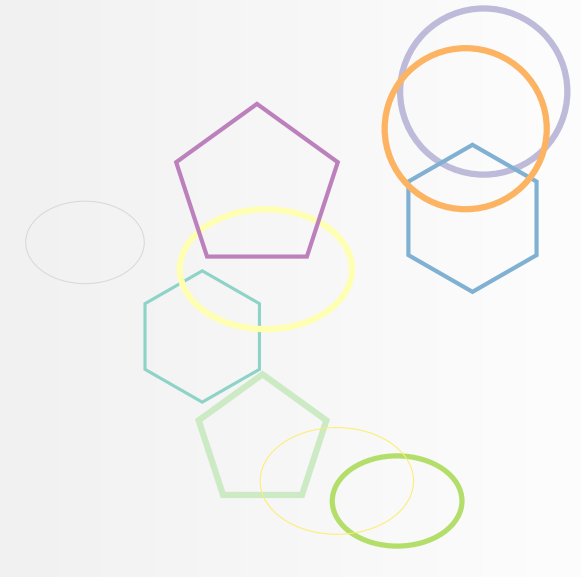[{"shape": "hexagon", "thickness": 1.5, "radius": 0.57, "center": [0.348, 0.416]}, {"shape": "oval", "thickness": 3, "radius": 0.74, "center": [0.457, 0.533]}, {"shape": "circle", "thickness": 3, "radius": 0.72, "center": [0.832, 0.841]}, {"shape": "hexagon", "thickness": 2, "radius": 0.64, "center": [0.813, 0.621]}, {"shape": "circle", "thickness": 3, "radius": 0.7, "center": [0.801, 0.776]}, {"shape": "oval", "thickness": 2.5, "radius": 0.56, "center": [0.683, 0.132]}, {"shape": "oval", "thickness": 0.5, "radius": 0.51, "center": [0.146, 0.579]}, {"shape": "pentagon", "thickness": 2, "radius": 0.73, "center": [0.442, 0.673]}, {"shape": "pentagon", "thickness": 3, "radius": 0.58, "center": [0.452, 0.236]}, {"shape": "oval", "thickness": 0.5, "radius": 0.66, "center": [0.58, 0.166]}]